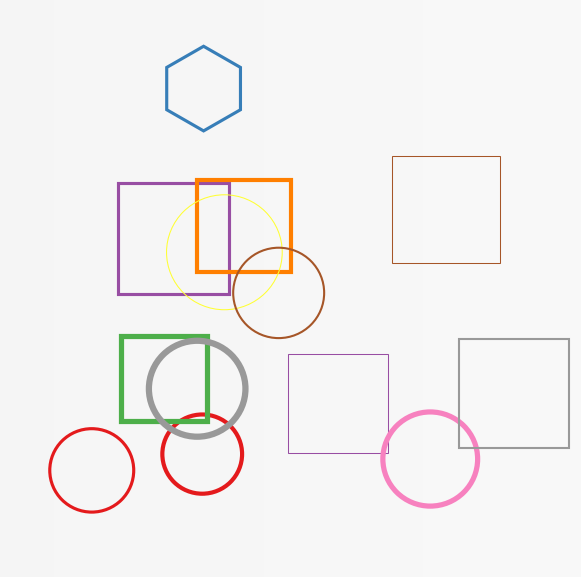[{"shape": "circle", "thickness": 2, "radius": 0.34, "center": [0.348, 0.213]}, {"shape": "circle", "thickness": 1.5, "radius": 0.36, "center": [0.158, 0.185]}, {"shape": "hexagon", "thickness": 1.5, "radius": 0.37, "center": [0.35, 0.846]}, {"shape": "square", "thickness": 2.5, "radius": 0.37, "center": [0.282, 0.344]}, {"shape": "square", "thickness": 0.5, "radius": 0.43, "center": [0.582, 0.3]}, {"shape": "square", "thickness": 1.5, "radius": 0.48, "center": [0.298, 0.586]}, {"shape": "square", "thickness": 2, "radius": 0.4, "center": [0.42, 0.608]}, {"shape": "circle", "thickness": 0.5, "radius": 0.5, "center": [0.386, 0.562]}, {"shape": "square", "thickness": 0.5, "radius": 0.46, "center": [0.767, 0.637]}, {"shape": "circle", "thickness": 1, "radius": 0.39, "center": [0.479, 0.492]}, {"shape": "circle", "thickness": 2.5, "radius": 0.41, "center": [0.74, 0.204]}, {"shape": "circle", "thickness": 3, "radius": 0.42, "center": [0.339, 0.326]}, {"shape": "square", "thickness": 1, "radius": 0.47, "center": [0.884, 0.317]}]